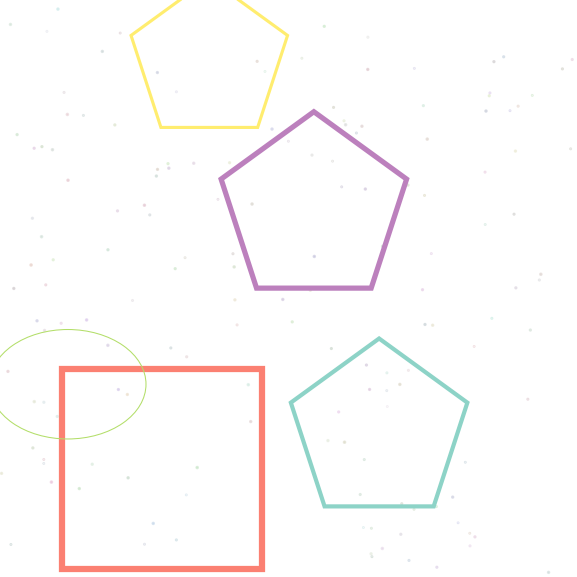[{"shape": "pentagon", "thickness": 2, "radius": 0.8, "center": [0.656, 0.252]}, {"shape": "square", "thickness": 3, "radius": 0.87, "center": [0.28, 0.187]}, {"shape": "oval", "thickness": 0.5, "radius": 0.68, "center": [0.117, 0.334]}, {"shape": "pentagon", "thickness": 2.5, "radius": 0.84, "center": [0.543, 0.637]}, {"shape": "pentagon", "thickness": 1.5, "radius": 0.71, "center": [0.362, 0.894]}]